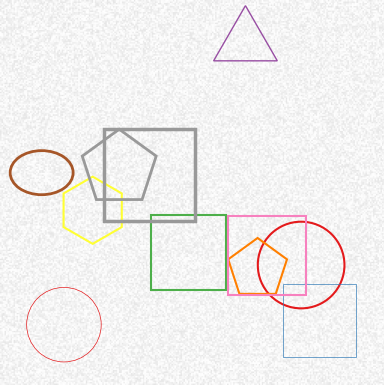[{"shape": "circle", "thickness": 1.5, "radius": 0.56, "center": [0.782, 0.312]}, {"shape": "circle", "thickness": 0.5, "radius": 0.48, "center": [0.166, 0.157]}, {"shape": "square", "thickness": 0.5, "radius": 0.48, "center": [0.83, 0.168]}, {"shape": "square", "thickness": 1.5, "radius": 0.49, "center": [0.489, 0.345]}, {"shape": "triangle", "thickness": 1, "radius": 0.48, "center": [0.638, 0.89]}, {"shape": "pentagon", "thickness": 1.5, "radius": 0.4, "center": [0.669, 0.302]}, {"shape": "hexagon", "thickness": 1.5, "radius": 0.44, "center": [0.241, 0.454]}, {"shape": "oval", "thickness": 2, "radius": 0.41, "center": [0.108, 0.551]}, {"shape": "square", "thickness": 1.5, "radius": 0.51, "center": [0.694, 0.337]}, {"shape": "pentagon", "thickness": 2, "radius": 0.5, "center": [0.31, 0.563]}, {"shape": "square", "thickness": 2.5, "radius": 0.59, "center": [0.387, 0.545]}]